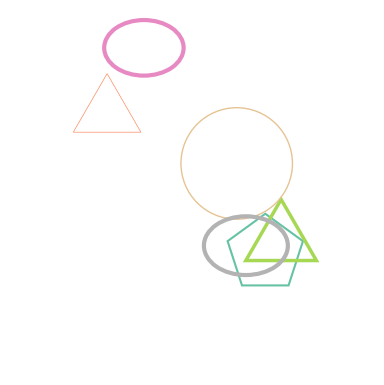[{"shape": "pentagon", "thickness": 1.5, "radius": 0.51, "center": [0.689, 0.342]}, {"shape": "triangle", "thickness": 0.5, "radius": 0.51, "center": [0.278, 0.707]}, {"shape": "oval", "thickness": 3, "radius": 0.52, "center": [0.374, 0.876]}, {"shape": "triangle", "thickness": 2.5, "radius": 0.53, "center": [0.73, 0.376]}, {"shape": "circle", "thickness": 1, "radius": 0.72, "center": [0.615, 0.575]}, {"shape": "oval", "thickness": 3, "radius": 0.55, "center": [0.639, 0.362]}]